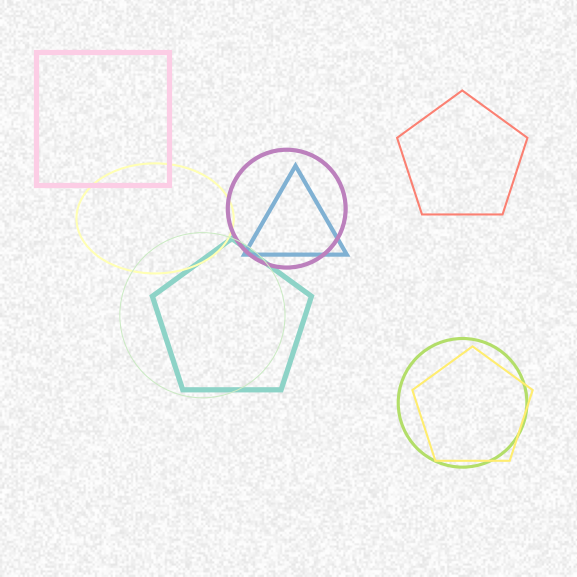[{"shape": "pentagon", "thickness": 2.5, "radius": 0.72, "center": [0.402, 0.441]}, {"shape": "oval", "thickness": 1, "radius": 0.68, "center": [0.269, 0.621]}, {"shape": "pentagon", "thickness": 1, "radius": 0.59, "center": [0.8, 0.724]}, {"shape": "triangle", "thickness": 2, "radius": 0.51, "center": [0.512, 0.61]}, {"shape": "circle", "thickness": 1.5, "radius": 0.56, "center": [0.801, 0.302]}, {"shape": "square", "thickness": 2.5, "radius": 0.58, "center": [0.177, 0.794]}, {"shape": "circle", "thickness": 2, "radius": 0.51, "center": [0.496, 0.638]}, {"shape": "circle", "thickness": 0.5, "radius": 0.72, "center": [0.351, 0.453]}, {"shape": "pentagon", "thickness": 1, "radius": 0.55, "center": [0.818, 0.29]}]